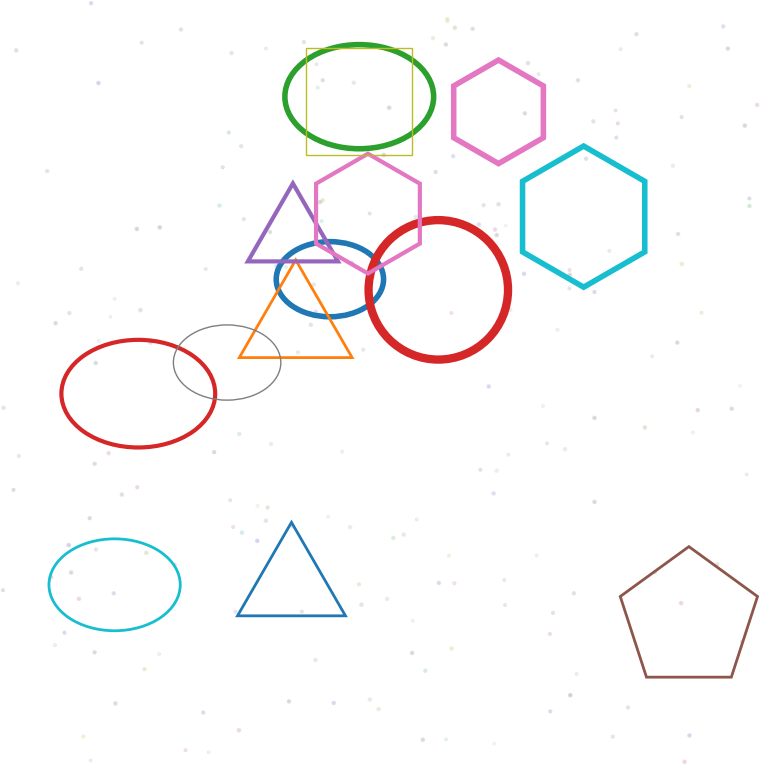[{"shape": "oval", "thickness": 2, "radius": 0.35, "center": [0.428, 0.637]}, {"shape": "triangle", "thickness": 1, "radius": 0.4, "center": [0.379, 0.241]}, {"shape": "triangle", "thickness": 1, "radius": 0.42, "center": [0.384, 0.578]}, {"shape": "oval", "thickness": 2, "radius": 0.48, "center": [0.467, 0.874]}, {"shape": "circle", "thickness": 3, "radius": 0.45, "center": [0.569, 0.624]}, {"shape": "oval", "thickness": 1.5, "radius": 0.5, "center": [0.18, 0.489]}, {"shape": "triangle", "thickness": 1.5, "radius": 0.34, "center": [0.38, 0.694]}, {"shape": "pentagon", "thickness": 1, "radius": 0.47, "center": [0.895, 0.196]}, {"shape": "hexagon", "thickness": 2, "radius": 0.34, "center": [0.647, 0.855]}, {"shape": "hexagon", "thickness": 1.5, "radius": 0.39, "center": [0.478, 0.723]}, {"shape": "oval", "thickness": 0.5, "radius": 0.35, "center": [0.295, 0.529]}, {"shape": "square", "thickness": 0.5, "radius": 0.35, "center": [0.467, 0.868]}, {"shape": "hexagon", "thickness": 2, "radius": 0.46, "center": [0.758, 0.719]}, {"shape": "oval", "thickness": 1, "radius": 0.43, "center": [0.149, 0.241]}]